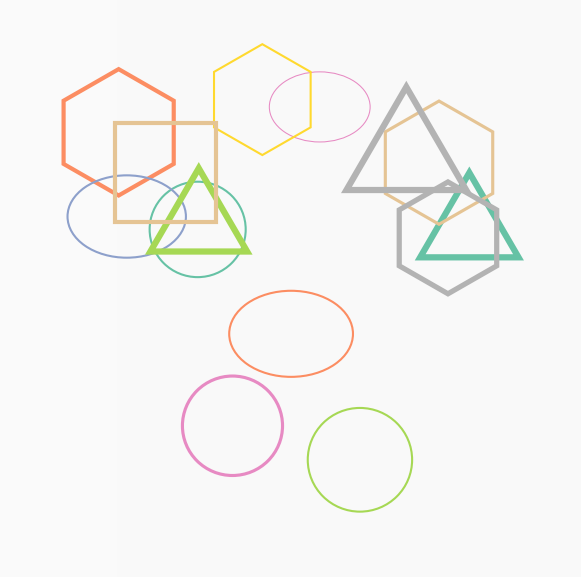[{"shape": "circle", "thickness": 1, "radius": 0.41, "center": [0.34, 0.602]}, {"shape": "triangle", "thickness": 3, "radius": 0.49, "center": [0.807, 0.602]}, {"shape": "oval", "thickness": 1, "radius": 0.53, "center": [0.501, 0.421]}, {"shape": "hexagon", "thickness": 2, "radius": 0.55, "center": [0.204, 0.77]}, {"shape": "oval", "thickness": 1, "radius": 0.51, "center": [0.218, 0.624]}, {"shape": "circle", "thickness": 1.5, "radius": 0.43, "center": [0.4, 0.262]}, {"shape": "oval", "thickness": 0.5, "radius": 0.43, "center": [0.55, 0.814]}, {"shape": "circle", "thickness": 1, "radius": 0.45, "center": [0.619, 0.203]}, {"shape": "triangle", "thickness": 3, "radius": 0.48, "center": [0.342, 0.612]}, {"shape": "hexagon", "thickness": 1, "radius": 0.48, "center": [0.451, 0.827]}, {"shape": "square", "thickness": 2, "radius": 0.43, "center": [0.285, 0.701]}, {"shape": "hexagon", "thickness": 1.5, "radius": 0.53, "center": [0.755, 0.717]}, {"shape": "triangle", "thickness": 3, "radius": 0.59, "center": [0.699, 0.73]}, {"shape": "hexagon", "thickness": 2.5, "radius": 0.48, "center": [0.771, 0.587]}]